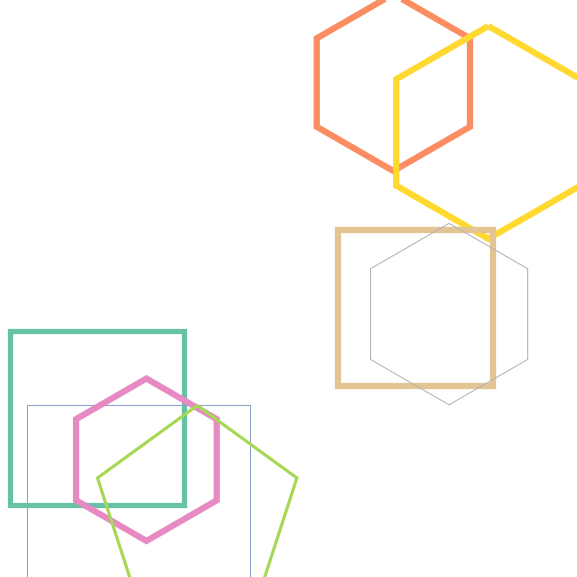[{"shape": "square", "thickness": 2.5, "radius": 0.75, "center": [0.168, 0.275]}, {"shape": "hexagon", "thickness": 3, "radius": 0.77, "center": [0.681, 0.856]}, {"shape": "square", "thickness": 0.5, "radius": 0.97, "center": [0.239, 0.104]}, {"shape": "hexagon", "thickness": 3, "radius": 0.7, "center": [0.254, 0.203]}, {"shape": "pentagon", "thickness": 1.5, "radius": 0.91, "center": [0.341, 0.115]}, {"shape": "hexagon", "thickness": 3, "radius": 0.92, "center": [0.846, 0.77]}, {"shape": "square", "thickness": 3, "radius": 0.67, "center": [0.72, 0.466]}, {"shape": "hexagon", "thickness": 0.5, "radius": 0.79, "center": [0.778, 0.455]}]